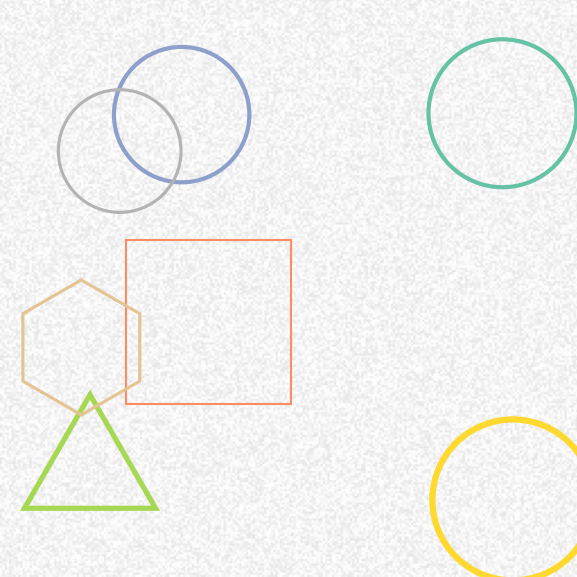[{"shape": "circle", "thickness": 2, "radius": 0.64, "center": [0.87, 0.803]}, {"shape": "square", "thickness": 1, "radius": 0.71, "center": [0.361, 0.441]}, {"shape": "circle", "thickness": 2, "radius": 0.59, "center": [0.315, 0.801]}, {"shape": "triangle", "thickness": 2.5, "radius": 0.66, "center": [0.156, 0.185]}, {"shape": "circle", "thickness": 3, "radius": 0.7, "center": [0.888, 0.133]}, {"shape": "hexagon", "thickness": 1.5, "radius": 0.58, "center": [0.141, 0.398]}, {"shape": "circle", "thickness": 1.5, "radius": 0.53, "center": [0.207, 0.738]}]